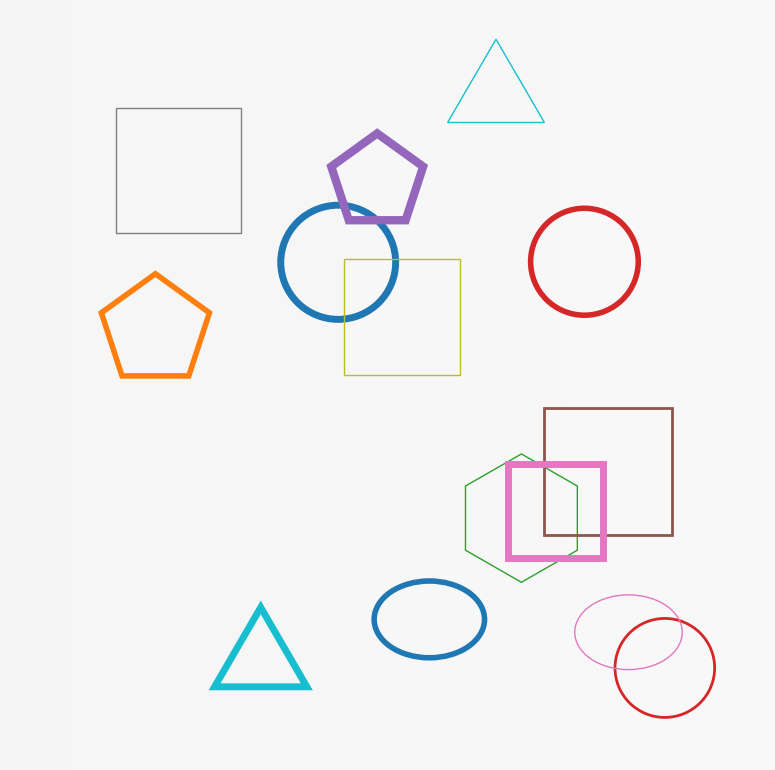[{"shape": "circle", "thickness": 2.5, "radius": 0.37, "center": [0.436, 0.659]}, {"shape": "oval", "thickness": 2, "radius": 0.36, "center": [0.554, 0.196]}, {"shape": "pentagon", "thickness": 2, "radius": 0.37, "center": [0.201, 0.571]}, {"shape": "hexagon", "thickness": 0.5, "radius": 0.42, "center": [0.673, 0.327]}, {"shape": "circle", "thickness": 2, "radius": 0.35, "center": [0.754, 0.66]}, {"shape": "circle", "thickness": 1, "radius": 0.32, "center": [0.858, 0.133]}, {"shape": "pentagon", "thickness": 3, "radius": 0.31, "center": [0.487, 0.764]}, {"shape": "square", "thickness": 1, "radius": 0.41, "center": [0.784, 0.387]}, {"shape": "oval", "thickness": 0.5, "radius": 0.35, "center": [0.811, 0.179]}, {"shape": "square", "thickness": 2.5, "radius": 0.31, "center": [0.717, 0.336]}, {"shape": "square", "thickness": 0.5, "radius": 0.4, "center": [0.231, 0.779]}, {"shape": "square", "thickness": 0.5, "radius": 0.38, "center": [0.518, 0.588]}, {"shape": "triangle", "thickness": 2.5, "radius": 0.34, "center": [0.336, 0.142]}, {"shape": "triangle", "thickness": 0.5, "radius": 0.36, "center": [0.64, 0.877]}]